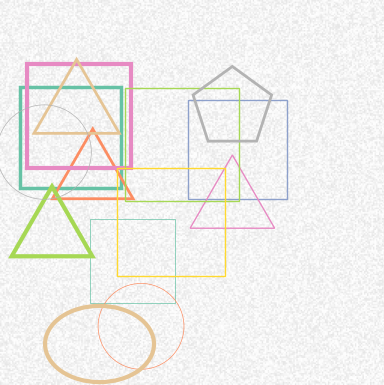[{"shape": "square", "thickness": 0.5, "radius": 0.55, "center": [0.344, 0.323]}, {"shape": "square", "thickness": 2.5, "radius": 0.66, "center": [0.184, 0.644]}, {"shape": "circle", "thickness": 0.5, "radius": 0.56, "center": [0.366, 0.152]}, {"shape": "triangle", "thickness": 2, "radius": 0.6, "center": [0.241, 0.544]}, {"shape": "square", "thickness": 1, "radius": 0.64, "center": [0.617, 0.612]}, {"shape": "triangle", "thickness": 1, "radius": 0.63, "center": [0.604, 0.471]}, {"shape": "square", "thickness": 3, "radius": 0.68, "center": [0.206, 0.699]}, {"shape": "triangle", "thickness": 3, "radius": 0.6, "center": [0.135, 0.395]}, {"shape": "square", "thickness": 1, "radius": 0.74, "center": [0.473, 0.625]}, {"shape": "square", "thickness": 1, "radius": 0.7, "center": [0.444, 0.423]}, {"shape": "triangle", "thickness": 2, "radius": 0.64, "center": [0.199, 0.718]}, {"shape": "oval", "thickness": 3, "radius": 0.71, "center": [0.259, 0.106]}, {"shape": "circle", "thickness": 0.5, "radius": 0.61, "center": [0.115, 0.605]}, {"shape": "pentagon", "thickness": 2, "radius": 0.54, "center": [0.603, 0.72]}]